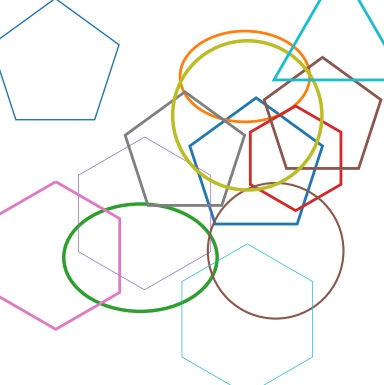[{"shape": "pentagon", "thickness": 1, "radius": 0.87, "center": [0.144, 0.83]}, {"shape": "pentagon", "thickness": 2, "radius": 0.91, "center": [0.665, 0.565]}, {"shape": "oval", "thickness": 2, "radius": 0.84, "center": [0.636, 0.801]}, {"shape": "oval", "thickness": 2.5, "radius": 1.0, "center": [0.365, 0.331]}, {"shape": "hexagon", "thickness": 2, "radius": 0.68, "center": [0.768, 0.589]}, {"shape": "hexagon", "thickness": 0.5, "radius": 0.99, "center": [0.375, 0.446]}, {"shape": "pentagon", "thickness": 2, "radius": 0.8, "center": [0.838, 0.692]}, {"shape": "circle", "thickness": 1.5, "radius": 0.88, "center": [0.716, 0.349]}, {"shape": "hexagon", "thickness": 2, "radius": 0.96, "center": [0.145, 0.336]}, {"shape": "pentagon", "thickness": 2, "radius": 0.82, "center": [0.48, 0.598]}, {"shape": "circle", "thickness": 2.5, "radius": 0.97, "center": [0.642, 0.7]}, {"shape": "triangle", "thickness": 2, "radius": 0.98, "center": [0.882, 0.891]}, {"shape": "hexagon", "thickness": 0.5, "radius": 0.98, "center": [0.642, 0.171]}]